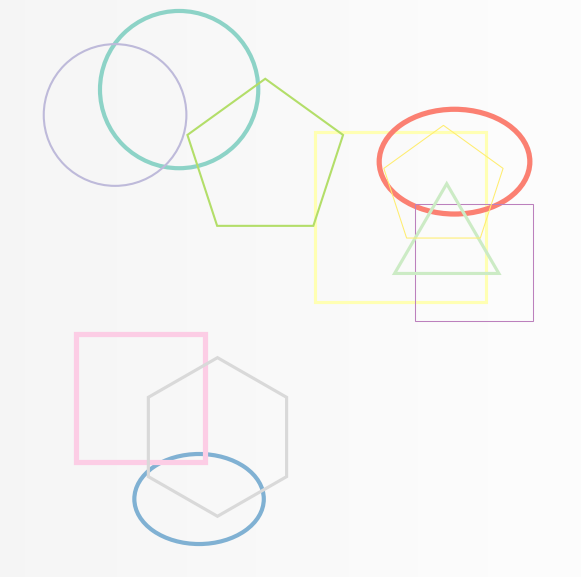[{"shape": "circle", "thickness": 2, "radius": 0.68, "center": [0.308, 0.844]}, {"shape": "square", "thickness": 1.5, "radius": 0.74, "center": [0.689, 0.624]}, {"shape": "circle", "thickness": 1, "radius": 0.61, "center": [0.198, 0.8]}, {"shape": "oval", "thickness": 2.5, "radius": 0.65, "center": [0.782, 0.719]}, {"shape": "oval", "thickness": 2, "radius": 0.56, "center": [0.342, 0.135]}, {"shape": "pentagon", "thickness": 1, "radius": 0.7, "center": [0.456, 0.722]}, {"shape": "square", "thickness": 2.5, "radius": 0.55, "center": [0.241, 0.311]}, {"shape": "hexagon", "thickness": 1.5, "radius": 0.69, "center": [0.374, 0.242]}, {"shape": "square", "thickness": 0.5, "radius": 0.51, "center": [0.816, 0.544]}, {"shape": "triangle", "thickness": 1.5, "radius": 0.52, "center": [0.769, 0.577]}, {"shape": "pentagon", "thickness": 0.5, "radius": 0.54, "center": [0.763, 0.674]}]